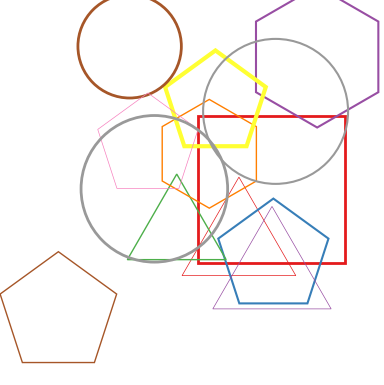[{"shape": "triangle", "thickness": 0.5, "radius": 0.85, "center": [0.621, 0.369]}, {"shape": "square", "thickness": 2, "radius": 0.95, "center": [0.706, 0.508]}, {"shape": "pentagon", "thickness": 1.5, "radius": 0.75, "center": [0.71, 0.334]}, {"shape": "triangle", "thickness": 1, "radius": 0.74, "center": [0.459, 0.4]}, {"shape": "hexagon", "thickness": 1.5, "radius": 0.92, "center": [0.824, 0.852]}, {"shape": "triangle", "thickness": 0.5, "radius": 0.89, "center": [0.706, 0.286]}, {"shape": "hexagon", "thickness": 1, "radius": 0.71, "center": [0.544, 0.601]}, {"shape": "pentagon", "thickness": 3, "radius": 0.69, "center": [0.56, 0.731]}, {"shape": "circle", "thickness": 2, "radius": 0.67, "center": [0.337, 0.88]}, {"shape": "pentagon", "thickness": 1, "radius": 0.8, "center": [0.152, 0.187]}, {"shape": "pentagon", "thickness": 0.5, "radius": 0.68, "center": [0.384, 0.622]}, {"shape": "circle", "thickness": 2, "radius": 0.95, "center": [0.401, 0.51]}, {"shape": "circle", "thickness": 1.5, "radius": 0.94, "center": [0.716, 0.711]}]